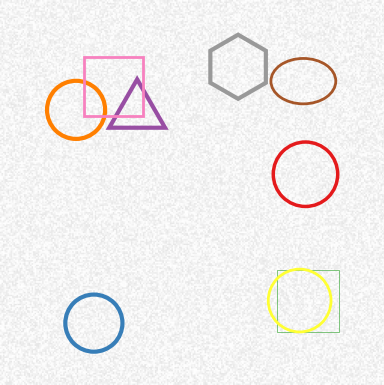[{"shape": "circle", "thickness": 2.5, "radius": 0.42, "center": [0.793, 0.547]}, {"shape": "circle", "thickness": 3, "radius": 0.37, "center": [0.244, 0.161]}, {"shape": "square", "thickness": 0.5, "radius": 0.4, "center": [0.8, 0.218]}, {"shape": "triangle", "thickness": 3, "radius": 0.42, "center": [0.356, 0.71]}, {"shape": "circle", "thickness": 3, "radius": 0.38, "center": [0.198, 0.715]}, {"shape": "circle", "thickness": 2, "radius": 0.41, "center": [0.778, 0.219]}, {"shape": "oval", "thickness": 2, "radius": 0.42, "center": [0.788, 0.789]}, {"shape": "square", "thickness": 2, "radius": 0.38, "center": [0.296, 0.775]}, {"shape": "hexagon", "thickness": 3, "radius": 0.42, "center": [0.618, 0.827]}]